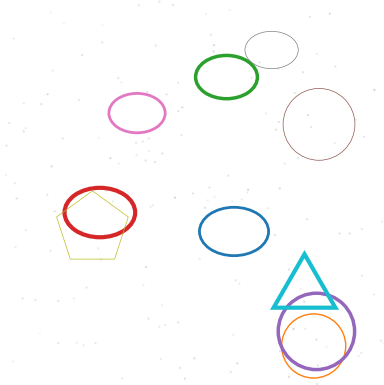[{"shape": "oval", "thickness": 2, "radius": 0.45, "center": [0.608, 0.399]}, {"shape": "circle", "thickness": 1, "radius": 0.42, "center": [0.815, 0.101]}, {"shape": "oval", "thickness": 2.5, "radius": 0.4, "center": [0.588, 0.8]}, {"shape": "oval", "thickness": 3, "radius": 0.46, "center": [0.259, 0.448]}, {"shape": "circle", "thickness": 2.5, "radius": 0.5, "center": [0.822, 0.139]}, {"shape": "circle", "thickness": 0.5, "radius": 0.47, "center": [0.829, 0.677]}, {"shape": "oval", "thickness": 2, "radius": 0.37, "center": [0.356, 0.706]}, {"shape": "oval", "thickness": 0.5, "radius": 0.35, "center": [0.705, 0.87]}, {"shape": "pentagon", "thickness": 0.5, "radius": 0.49, "center": [0.24, 0.406]}, {"shape": "triangle", "thickness": 3, "radius": 0.46, "center": [0.791, 0.247]}]